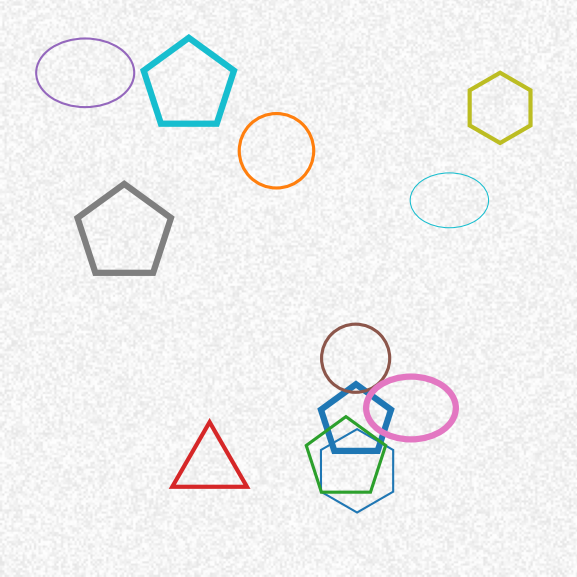[{"shape": "pentagon", "thickness": 3, "radius": 0.32, "center": [0.616, 0.27]}, {"shape": "hexagon", "thickness": 1, "radius": 0.36, "center": [0.618, 0.184]}, {"shape": "circle", "thickness": 1.5, "radius": 0.32, "center": [0.479, 0.738]}, {"shape": "pentagon", "thickness": 1.5, "radius": 0.36, "center": [0.599, 0.205]}, {"shape": "triangle", "thickness": 2, "radius": 0.37, "center": [0.363, 0.194]}, {"shape": "oval", "thickness": 1, "radius": 0.42, "center": [0.148, 0.873]}, {"shape": "circle", "thickness": 1.5, "radius": 0.29, "center": [0.616, 0.379]}, {"shape": "oval", "thickness": 3, "radius": 0.39, "center": [0.712, 0.293]}, {"shape": "pentagon", "thickness": 3, "radius": 0.43, "center": [0.215, 0.596]}, {"shape": "hexagon", "thickness": 2, "radius": 0.3, "center": [0.866, 0.812]}, {"shape": "pentagon", "thickness": 3, "radius": 0.41, "center": [0.327, 0.851]}, {"shape": "oval", "thickness": 0.5, "radius": 0.34, "center": [0.778, 0.652]}]